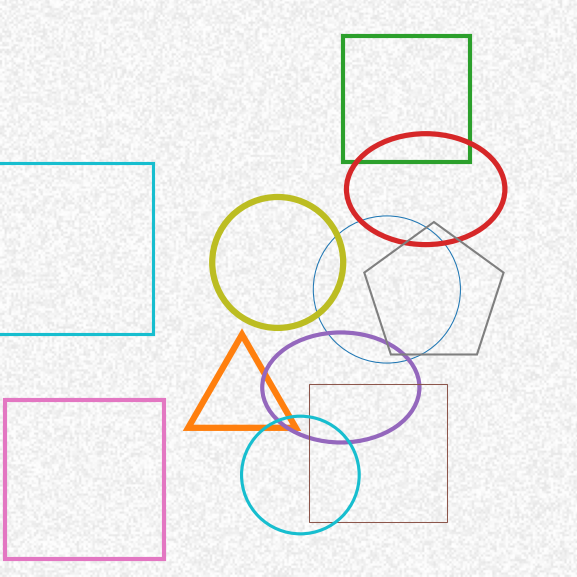[{"shape": "circle", "thickness": 0.5, "radius": 0.64, "center": [0.67, 0.498]}, {"shape": "triangle", "thickness": 3, "radius": 0.54, "center": [0.419, 0.312]}, {"shape": "square", "thickness": 2, "radius": 0.55, "center": [0.703, 0.828]}, {"shape": "oval", "thickness": 2.5, "radius": 0.69, "center": [0.737, 0.672]}, {"shape": "oval", "thickness": 2, "radius": 0.68, "center": [0.59, 0.328]}, {"shape": "square", "thickness": 0.5, "radius": 0.6, "center": [0.654, 0.215]}, {"shape": "square", "thickness": 2, "radius": 0.69, "center": [0.146, 0.169]}, {"shape": "pentagon", "thickness": 1, "radius": 0.63, "center": [0.751, 0.488]}, {"shape": "circle", "thickness": 3, "radius": 0.57, "center": [0.481, 0.545]}, {"shape": "circle", "thickness": 1.5, "radius": 0.51, "center": [0.52, 0.177]}, {"shape": "square", "thickness": 1.5, "radius": 0.74, "center": [0.117, 0.568]}]